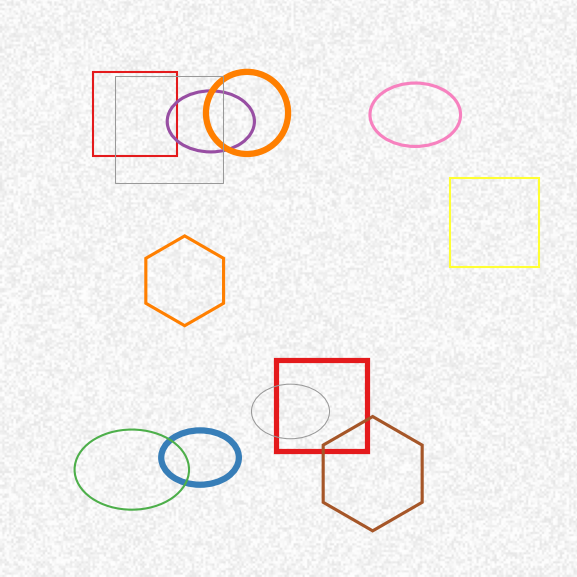[{"shape": "square", "thickness": 2.5, "radius": 0.39, "center": [0.557, 0.297]}, {"shape": "square", "thickness": 1, "radius": 0.36, "center": [0.234, 0.802]}, {"shape": "oval", "thickness": 3, "radius": 0.34, "center": [0.346, 0.207]}, {"shape": "oval", "thickness": 1, "radius": 0.5, "center": [0.228, 0.186]}, {"shape": "oval", "thickness": 1.5, "radius": 0.38, "center": [0.365, 0.789]}, {"shape": "hexagon", "thickness": 1.5, "radius": 0.39, "center": [0.32, 0.513]}, {"shape": "circle", "thickness": 3, "radius": 0.36, "center": [0.428, 0.804]}, {"shape": "square", "thickness": 1, "radius": 0.38, "center": [0.856, 0.614]}, {"shape": "hexagon", "thickness": 1.5, "radius": 0.49, "center": [0.645, 0.179]}, {"shape": "oval", "thickness": 1.5, "radius": 0.39, "center": [0.719, 0.8]}, {"shape": "square", "thickness": 0.5, "radius": 0.46, "center": [0.293, 0.774]}, {"shape": "oval", "thickness": 0.5, "radius": 0.34, "center": [0.503, 0.287]}]